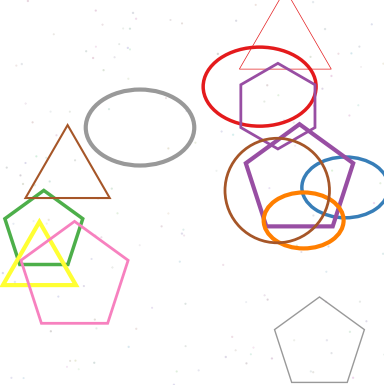[{"shape": "triangle", "thickness": 0.5, "radius": 0.69, "center": [0.741, 0.889]}, {"shape": "oval", "thickness": 2.5, "radius": 0.73, "center": [0.674, 0.775]}, {"shape": "oval", "thickness": 2.5, "radius": 0.56, "center": [0.897, 0.513]}, {"shape": "pentagon", "thickness": 2.5, "radius": 0.53, "center": [0.114, 0.399]}, {"shape": "pentagon", "thickness": 3, "radius": 0.73, "center": [0.778, 0.531]}, {"shape": "hexagon", "thickness": 2, "radius": 0.56, "center": [0.722, 0.724]}, {"shape": "oval", "thickness": 3, "radius": 0.52, "center": [0.789, 0.427]}, {"shape": "triangle", "thickness": 3, "radius": 0.55, "center": [0.102, 0.314]}, {"shape": "triangle", "thickness": 1.5, "radius": 0.63, "center": [0.176, 0.549]}, {"shape": "circle", "thickness": 2, "radius": 0.68, "center": [0.72, 0.505]}, {"shape": "pentagon", "thickness": 2, "radius": 0.73, "center": [0.194, 0.279]}, {"shape": "oval", "thickness": 3, "radius": 0.7, "center": [0.364, 0.669]}, {"shape": "pentagon", "thickness": 1, "radius": 0.61, "center": [0.83, 0.106]}]